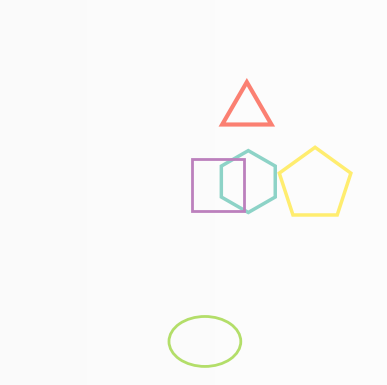[{"shape": "hexagon", "thickness": 2.5, "radius": 0.4, "center": [0.641, 0.528]}, {"shape": "triangle", "thickness": 3, "radius": 0.37, "center": [0.637, 0.713]}, {"shape": "oval", "thickness": 2, "radius": 0.46, "center": [0.529, 0.113]}, {"shape": "square", "thickness": 2, "radius": 0.34, "center": [0.563, 0.52]}, {"shape": "pentagon", "thickness": 2.5, "radius": 0.49, "center": [0.813, 0.52]}]